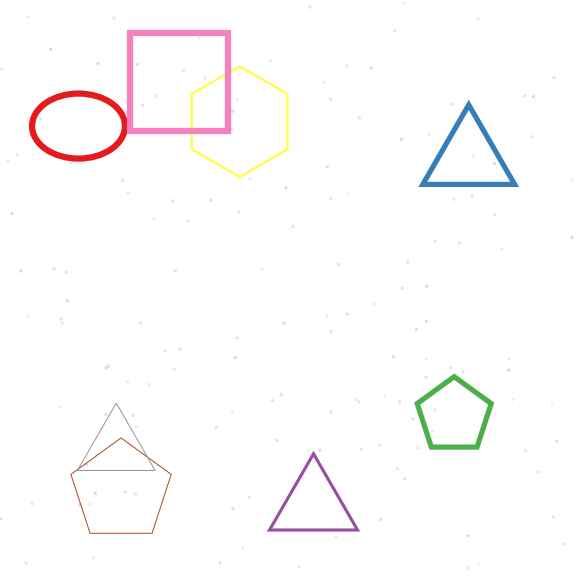[{"shape": "oval", "thickness": 3, "radius": 0.4, "center": [0.136, 0.781]}, {"shape": "triangle", "thickness": 2.5, "radius": 0.46, "center": [0.812, 0.726]}, {"shape": "pentagon", "thickness": 2.5, "radius": 0.34, "center": [0.786, 0.279]}, {"shape": "triangle", "thickness": 1.5, "radius": 0.44, "center": [0.543, 0.125]}, {"shape": "hexagon", "thickness": 1, "radius": 0.48, "center": [0.415, 0.789]}, {"shape": "pentagon", "thickness": 0.5, "radius": 0.46, "center": [0.21, 0.15]}, {"shape": "square", "thickness": 3, "radius": 0.43, "center": [0.31, 0.858]}, {"shape": "triangle", "thickness": 0.5, "radius": 0.39, "center": [0.201, 0.223]}]